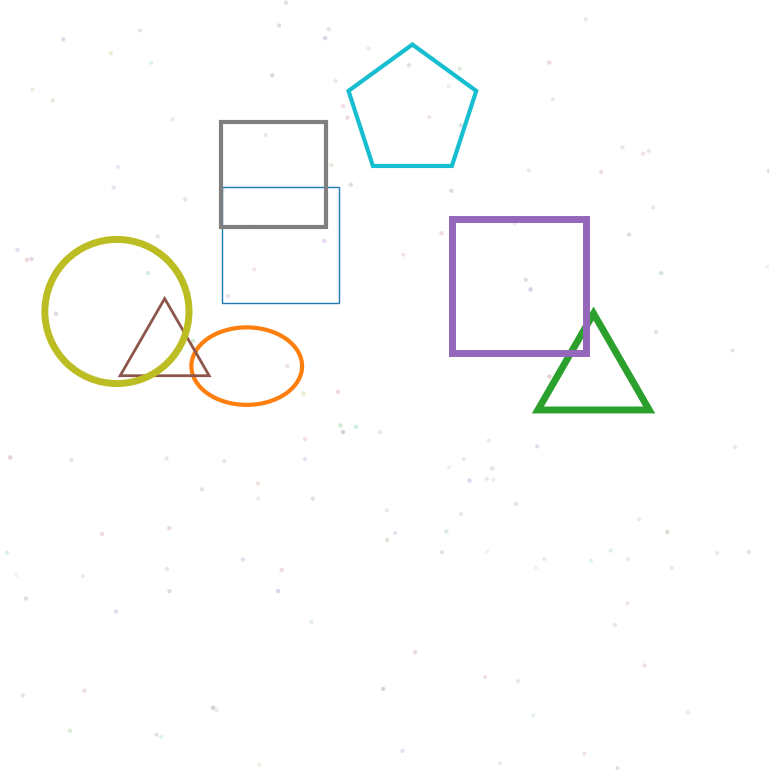[{"shape": "square", "thickness": 0.5, "radius": 0.38, "center": [0.364, 0.682]}, {"shape": "oval", "thickness": 1.5, "radius": 0.36, "center": [0.32, 0.525]}, {"shape": "triangle", "thickness": 2.5, "radius": 0.42, "center": [0.771, 0.509]}, {"shape": "square", "thickness": 2.5, "radius": 0.44, "center": [0.674, 0.628]}, {"shape": "triangle", "thickness": 1, "radius": 0.33, "center": [0.214, 0.545]}, {"shape": "square", "thickness": 1.5, "radius": 0.34, "center": [0.355, 0.773]}, {"shape": "circle", "thickness": 2.5, "radius": 0.47, "center": [0.152, 0.595]}, {"shape": "pentagon", "thickness": 1.5, "radius": 0.44, "center": [0.536, 0.855]}]